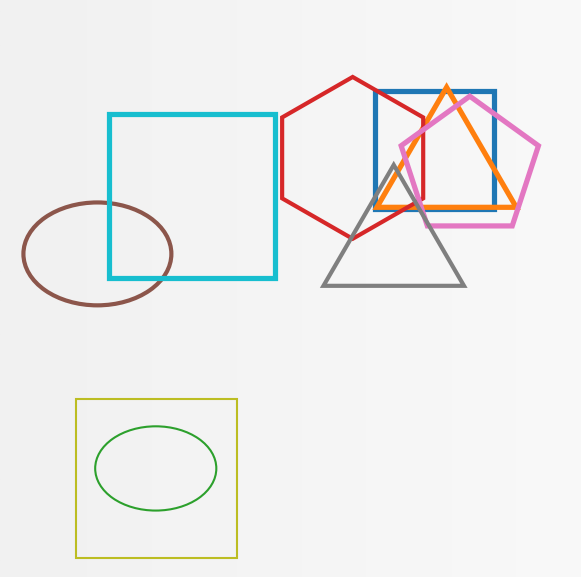[{"shape": "square", "thickness": 2.5, "radius": 0.51, "center": [0.748, 0.739]}, {"shape": "triangle", "thickness": 2.5, "radius": 0.69, "center": [0.768, 0.709]}, {"shape": "oval", "thickness": 1, "radius": 0.52, "center": [0.268, 0.188]}, {"shape": "hexagon", "thickness": 2, "radius": 0.7, "center": [0.607, 0.726]}, {"shape": "oval", "thickness": 2, "radius": 0.64, "center": [0.168, 0.559]}, {"shape": "pentagon", "thickness": 2.5, "radius": 0.62, "center": [0.808, 0.708]}, {"shape": "triangle", "thickness": 2, "radius": 0.7, "center": [0.677, 0.574]}, {"shape": "square", "thickness": 1, "radius": 0.69, "center": [0.269, 0.17]}, {"shape": "square", "thickness": 2.5, "radius": 0.71, "center": [0.33, 0.66]}]